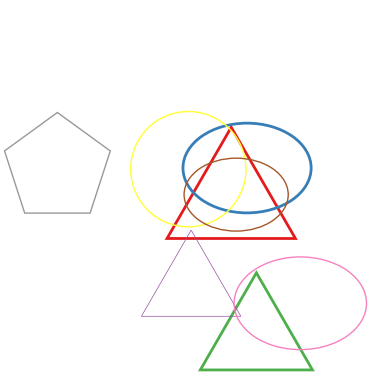[{"shape": "triangle", "thickness": 2, "radius": 0.96, "center": [0.601, 0.477]}, {"shape": "oval", "thickness": 2, "radius": 0.83, "center": [0.642, 0.564]}, {"shape": "triangle", "thickness": 2, "radius": 0.84, "center": [0.666, 0.123]}, {"shape": "triangle", "thickness": 0.5, "radius": 0.75, "center": [0.497, 0.253]}, {"shape": "circle", "thickness": 1, "radius": 0.75, "center": [0.489, 0.561]}, {"shape": "oval", "thickness": 1, "radius": 0.68, "center": [0.613, 0.494]}, {"shape": "oval", "thickness": 1, "radius": 0.86, "center": [0.78, 0.212]}, {"shape": "pentagon", "thickness": 1, "radius": 0.72, "center": [0.149, 0.563]}]